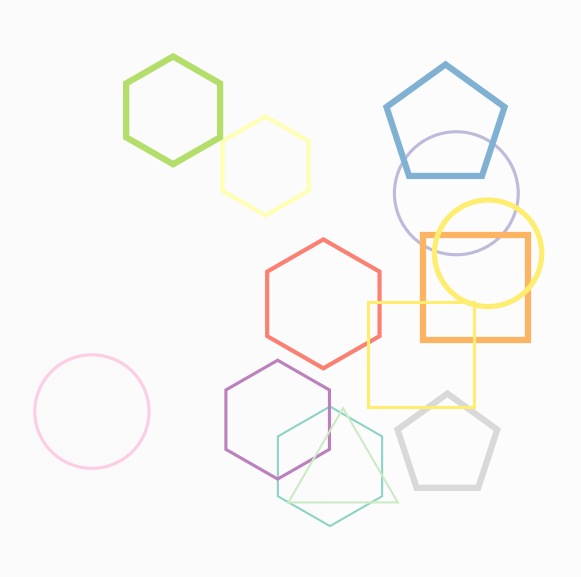[{"shape": "hexagon", "thickness": 1, "radius": 0.52, "center": [0.568, 0.192]}, {"shape": "hexagon", "thickness": 2, "radius": 0.43, "center": [0.457, 0.712]}, {"shape": "circle", "thickness": 1.5, "radius": 0.53, "center": [0.785, 0.665]}, {"shape": "hexagon", "thickness": 2, "radius": 0.56, "center": [0.556, 0.473]}, {"shape": "pentagon", "thickness": 3, "radius": 0.53, "center": [0.766, 0.781]}, {"shape": "square", "thickness": 3, "radius": 0.45, "center": [0.818, 0.502]}, {"shape": "hexagon", "thickness": 3, "radius": 0.47, "center": [0.298, 0.808]}, {"shape": "circle", "thickness": 1.5, "radius": 0.49, "center": [0.158, 0.286]}, {"shape": "pentagon", "thickness": 3, "radius": 0.45, "center": [0.77, 0.227]}, {"shape": "hexagon", "thickness": 1.5, "radius": 0.51, "center": [0.478, 0.272]}, {"shape": "triangle", "thickness": 1, "radius": 0.54, "center": [0.59, 0.184]}, {"shape": "square", "thickness": 1.5, "radius": 0.46, "center": [0.724, 0.385]}, {"shape": "circle", "thickness": 2.5, "radius": 0.46, "center": [0.84, 0.561]}]